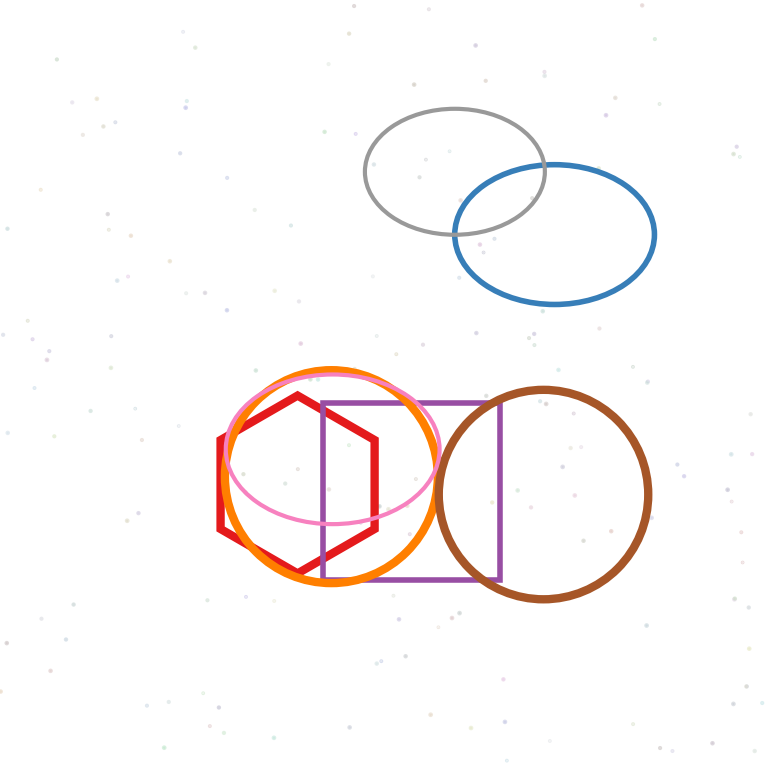[{"shape": "hexagon", "thickness": 3, "radius": 0.58, "center": [0.386, 0.371]}, {"shape": "oval", "thickness": 2, "radius": 0.65, "center": [0.72, 0.695]}, {"shape": "square", "thickness": 2, "radius": 0.57, "center": [0.535, 0.362]}, {"shape": "circle", "thickness": 3, "radius": 0.69, "center": [0.43, 0.381]}, {"shape": "circle", "thickness": 3, "radius": 0.68, "center": [0.706, 0.358]}, {"shape": "oval", "thickness": 1.5, "radius": 0.69, "center": [0.432, 0.416]}, {"shape": "oval", "thickness": 1.5, "radius": 0.58, "center": [0.591, 0.777]}]